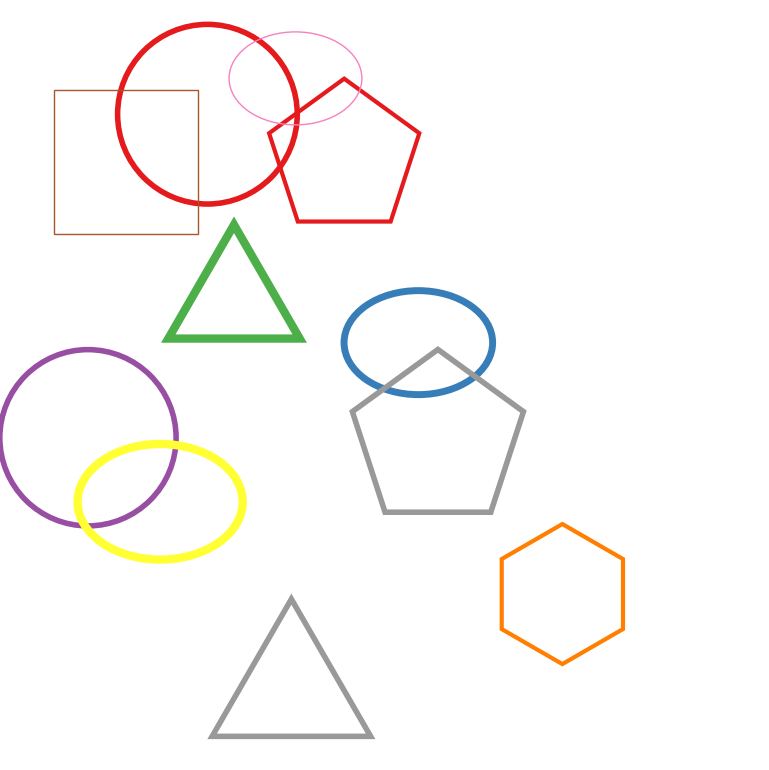[{"shape": "pentagon", "thickness": 1.5, "radius": 0.51, "center": [0.447, 0.795]}, {"shape": "circle", "thickness": 2, "radius": 0.58, "center": [0.269, 0.852]}, {"shape": "oval", "thickness": 2.5, "radius": 0.48, "center": [0.543, 0.555]}, {"shape": "triangle", "thickness": 3, "radius": 0.49, "center": [0.304, 0.61]}, {"shape": "circle", "thickness": 2, "radius": 0.57, "center": [0.114, 0.431]}, {"shape": "hexagon", "thickness": 1.5, "radius": 0.45, "center": [0.73, 0.228]}, {"shape": "oval", "thickness": 3, "radius": 0.54, "center": [0.208, 0.348]}, {"shape": "square", "thickness": 0.5, "radius": 0.47, "center": [0.164, 0.79]}, {"shape": "oval", "thickness": 0.5, "radius": 0.43, "center": [0.384, 0.898]}, {"shape": "triangle", "thickness": 2, "radius": 0.59, "center": [0.378, 0.103]}, {"shape": "pentagon", "thickness": 2, "radius": 0.58, "center": [0.569, 0.429]}]